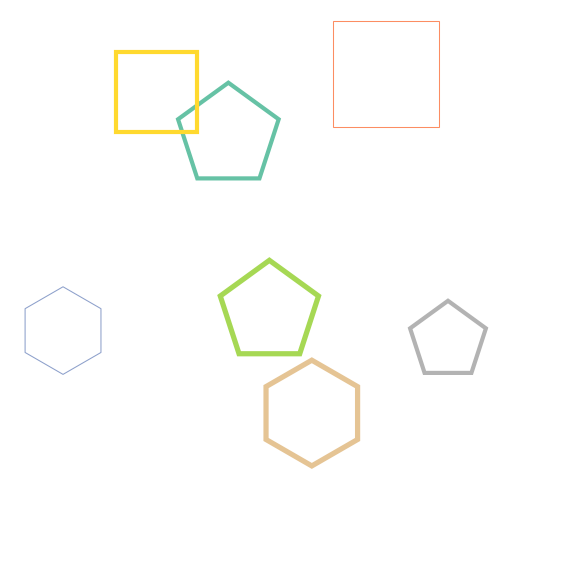[{"shape": "pentagon", "thickness": 2, "radius": 0.46, "center": [0.395, 0.764]}, {"shape": "square", "thickness": 0.5, "radius": 0.46, "center": [0.668, 0.871]}, {"shape": "hexagon", "thickness": 0.5, "radius": 0.38, "center": [0.109, 0.427]}, {"shape": "pentagon", "thickness": 2.5, "radius": 0.45, "center": [0.466, 0.459]}, {"shape": "square", "thickness": 2, "radius": 0.35, "center": [0.271, 0.84]}, {"shape": "hexagon", "thickness": 2.5, "radius": 0.46, "center": [0.54, 0.284]}, {"shape": "pentagon", "thickness": 2, "radius": 0.35, "center": [0.776, 0.409]}]